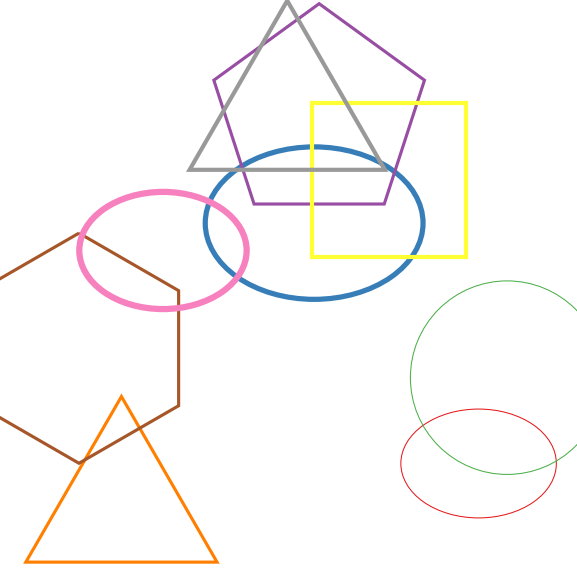[{"shape": "oval", "thickness": 0.5, "radius": 0.67, "center": [0.829, 0.197]}, {"shape": "oval", "thickness": 2.5, "radius": 0.94, "center": [0.544, 0.613]}, {"shape": "circle", "thickness": 0.5, "radius": 0.84, "center": [0.878, 0.345]}, {"shape": "pentagon", "thickness": 1.5, "radius": 0.96, "center": [0.553, 0.801]}, {"shape": "triangle", "thickness": 1.5, "radius": 0.96, "center": [0.21, 0.121]}, {"shape": "square", "thickness": 2, "radius": 0.67, "center": [0.674, 0.688]}, {"shape": "hexagon", "thickness": 1.5, "radius": 1.0, "center": [0.137, 0.396]}, {"shape": "oval", "thickness": 3, "radius": 0.72, "center": [0.282, 0.565]}, {"shape": "triangle", "thickness": 2, "radius": 0.98, "center": [0.497, 0.803]}]